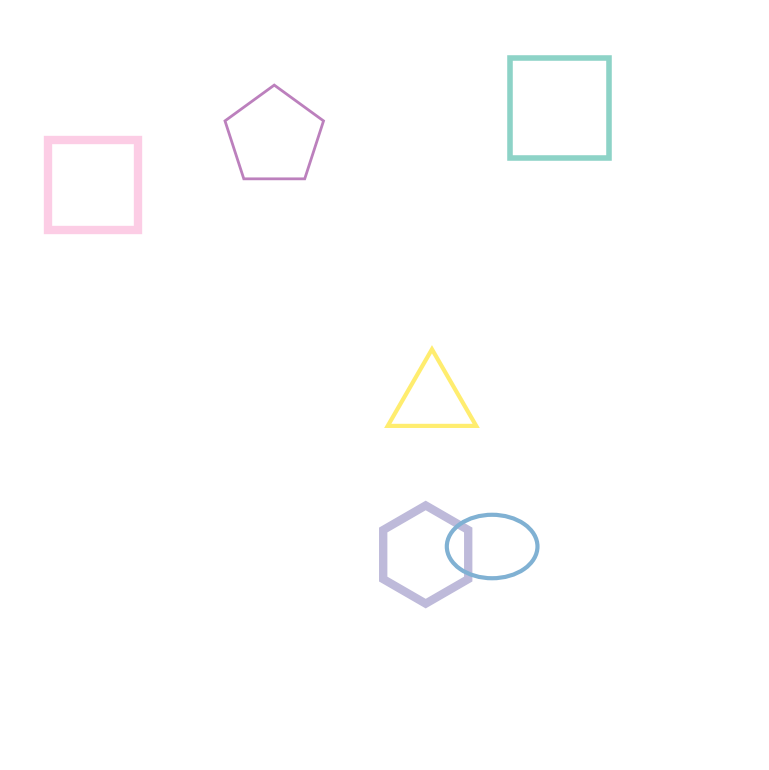[{"shape": "square", "thickness": 2, "radius": 0.32, "center": [0.727, 0.86]}, {"shape": "hexagon", "thickness": 3, "radius": 0.32, "center": [0.553, 0.28]}, {"shape": "oval", "thickness": 1.5, "radius": 0.29, "center": [0.639, 0.29]}, {"shape": "square", "thickness": 3, "radius": 0.29, "center": [0.121, 0.759]}, {"shape": "pentagon", "thickness": 1, "radius": 0.34, "center": [0.356, 0.822]}, {"shape": "triangle", "thickness": 1.5, "radius": 0.33, "center": [0.561, 0.48]}]